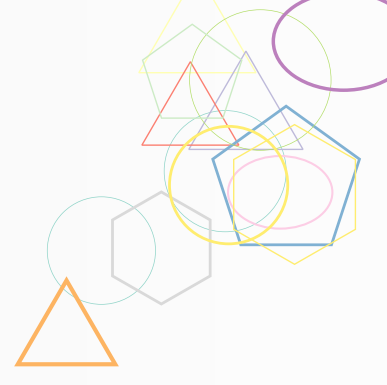[{"shape": "circle", "thickness": 0.5, "radius": 0.79, "center": [0.581, 0.555]}, {"shape": "circle", "thickness": 0.5, "radius": 0.7, "center": [0.262, 0.349]}, {"shape": "triangle", "thickness": 1, "radius": 0.87, "center": [0.509, 0.898]}, {"shape": "triangle", "thickness": 1, "radius": 0.85, "center": [0.635, 0.697]}, {"shape": "triangle", "thickness": 1, "radius": 0.72, "center": [0.491, 0.695]}, {"shape": "pentagon", "thickness": 2, "radius": 1.0, "center": [0.738, 0.525]}, {"shape": "triangle", "thickness": 3, "radius": 0.73, "center": [0.172, 0.126]}, {"shape": "circle", "thickness": 0.5, "radius": 0.91, "center": [0.672, 0.792]}, {"shape": "oval", "thickness": 1.5, "radius": 0.67, "center": [0.723, 0.5]}, {"shape": "hexagon", "thickness": 2, "radius": 0.73, "center": [0.416, 0.356]}, {"shape": "oval", "thickness": 2.5, "radius": 0.91, "center": [0.887, 0.893]}, {"shape": "pentagon", "thickness": 1, "radius": 0.67, "center": [0.496, 0.802]}, {"shape": "circle", "thickness": 2, "radius": 0.76, "center": [0.59, 0.519]}, {"shape": "hexagon", "thickness": 1, "radius": 0.91, "center": [0.76, 0.495]}]